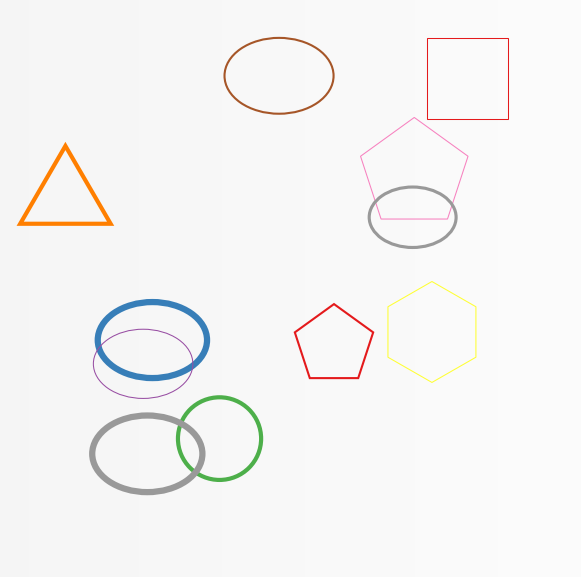[{"shape": "square", "thickness": 0.5, "radius": 0.35, "center": [0.804, 0.863]}, {"shape": "pentagon", "thickness": 1, "radius": 0.35, "center": [0.575, 0.402]}, {"shape": "oval", "thickness": 3, "radius": 0.47, "center": [0.262, 0.41]}, {"shape": "circle", "thickness": 2, "radius": 0.36, "center": [0.378, 0.24]}, {"shape": "oval", "thickness": 0.5, "radius": 0.43, "center": [0.246, 0.369]}, {"shape": "triangle", "thickness": 2, "radius": 0.45, "center": [0.113, 0.657]}, {"shape": "hexagon", "thickness": 0.5, "radius": 0.44, "center": [0.743, 0.424]}, {"shape": "oval", "thickness": 1, "radius": 0.47, "center": [0.48, 0.868]}, {"shape": "pentagon", "thickness": 0.5, "radius": 0.49, "center": [0.713, 0.699]}, {"shape": "oval", "thickness": 3, "radius": 0.47, "center": [0.253, 0.213]}, {"shape": "oval", "thickness": 1.5, "radius": 0.37, "center": [0.71, 0.623]}]